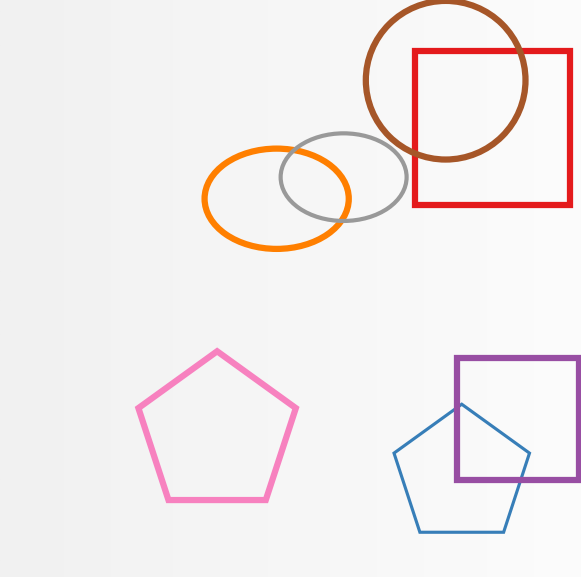[{"shape": "square", "thickness": 3, "radius": 0.67, "center": [0.847, 0.778]}, {"shape": "pentagon", "thickness": 1.5, "radius": 0.61, "center": [0.794, 0.177]}, {"shape": "square", "thickness": 3, "radius": 0.53, "center": [0.891, 0.274]}, {"shape": "oval", "thickness": 3, "radius": 0.62, "center": [0.476, 0.655]}, {"shape": "circle", "thickness": 3, "radius": 0.69, "center": [0.767, 0.86]}, {"shape": "pentagon", "thickness": 3, "radius": 0.71, "center": [0.374, 0.248]}, {"shape": "oval", "thickness": 2, "radius": 0.54, "center": [0.591, 0.692]}]